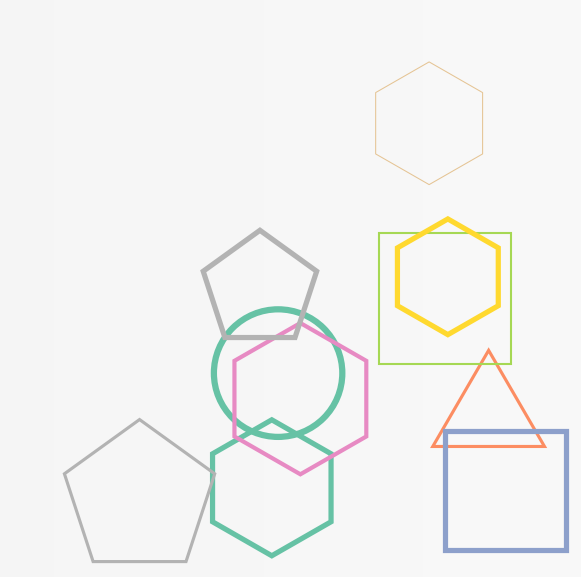[{"shape": "circle", "thickness": 3, "radius": 0.55, "center": [0.478, 0.353]}, {"shape": "hexagon", "thickness": 2.5, "radius": 0.59, "center": [0.468, 0.154]}, {"shape": "triangle", "thickness": 1.5, "radius": 0.55, "center": [0.841, 0.281]}, {"shape": "square", "thickness": 2.5, "radius": 0.52, "center": [0.87, 0.15]}, {"shape": "hexagon", "thickness": 2, "radius": 0.65, "center": [0.517, 0.309]}, {"shape": "square", "thickness": 1, "radius": 0.57, "center": [0.766, 0.482]}, {"shape": "hexagon", "thickness": 2.5, "radius": 0.5, "center": [0.771, 0.52]}, {"shape": "hexagon", "thickness": 0.5, "radius": 0.53, "center": [0.738, 0.786]}, {"shape": "pentagon", "thickness": 2.5, "radius": 0.51, "center": [0.447, 0.498]}, {"shape": "pentagon", "thickness": 1.5, "radius": 0.68, "center": [0.24, 0.137]}]